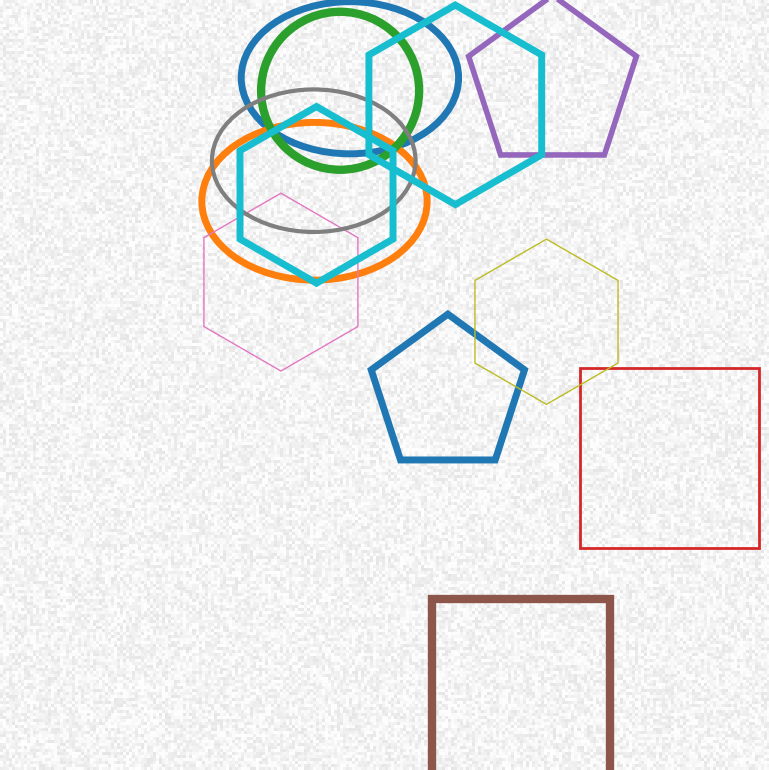[{"shape": "oval", "thickness": 2.5, "radius": 0.71, "center": [0.454, 0.899]}, {"shape": "pentagon", "thickness": 2.5, "radius": 0.52, "center": [0.582, 0.487]}, {"shape": "oval", "thickness": 2.5, "radius": 0.73, "center": [0.408, 0.739]}, {"shape": "circle", "thickness": 3, "radius": 0.51, "center": [0.442, 0.882]}, {"shape": "square", "thickness": 1, "radius": 0.58, "center": [0.869, 0.405]}, {"shape": "pentagon", "thickness": 2, "radius": 0.57, "center": [0.718, 0.891]}, {"shape": "square", "thickness": 3, "radius": 0.58, "center": [0.676, 0.107]}, {"shape": "hexagon", "thickness": 0.5, "radius": 0.58, "center": [0.365, 0.634]}, {"shape": "oval", "thickness": 1.5, "radius": 0.66, "center": [0.407, 0.791]}, {"shape": "hexagon", "thickness": 0.5, "radius": 0.54, "center": [0.71, 0.582]}, {"shape": "hexagon", "thickness": 2.5, "radius": 0.65, "center": [0.591, 0.864]}, {"shape": "hexagon", "thickness": 2.5, "radius": 0.57, "center": [0.411, 0.747]}]